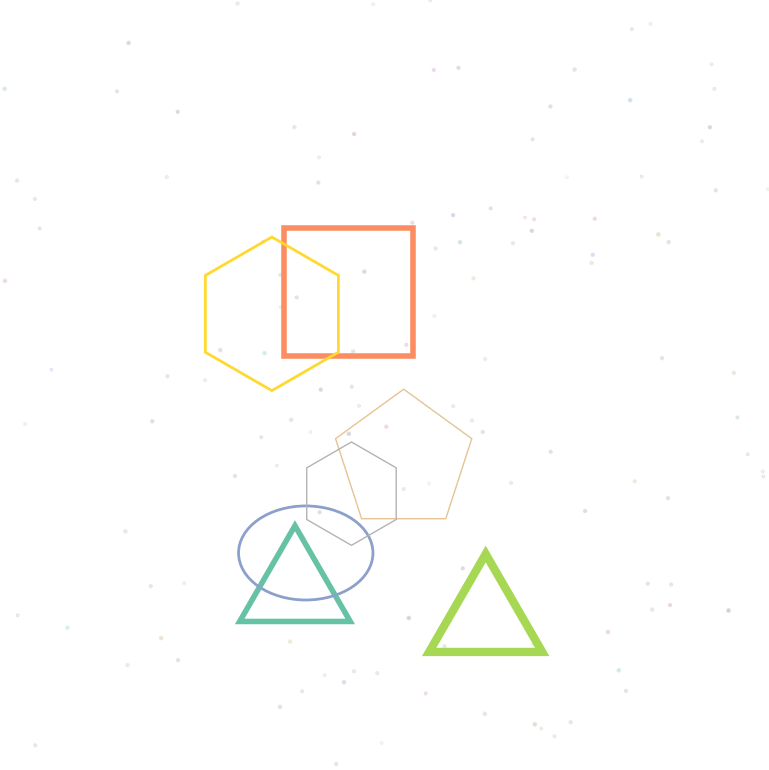[{"shape": "triangle", "thickness": 2, "radius": 0.41, "center": [0.383, 0.234]}, {"shape": "square", "thickness": 2, "radius": 0.42, "center": [0.453, 0.621]}, {"shape": "oval", "thickness": 1, "radius": 0.44, "center": [0.397, 0.282]}, {"shape": "triangle", "thickness": 3, "radius": 0.42, "center": [0.631, 0.196]}, {"shape": "hexagon", "thickness": 1, "radius": 0.5, "center": [0.353, 0.592]}, {"shape": "pentagon", "thickness": 0.5, "radius": 0.46, "center": [0.524, 0.402]}, {"shape": "hexagon", "thickness": 0.5, "radius": 0.34, "center": [0.456, 0.359]}]